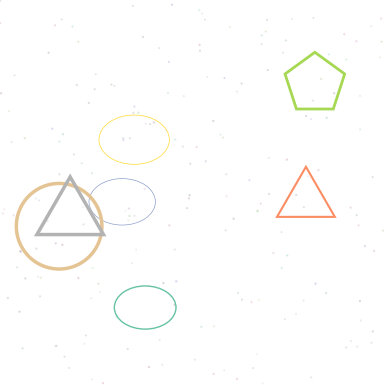[{"shape": "oval", "thickness": 1, "radius": 0.4, "center": [0.377, 0.201]}, {"shape": "triangle", "thickness": 1.5, "radius": 0.43, "center": [0.795, 0.48]}, {"shape": "oval", "thickness": 0.5, "radius": 0.43, "center": [0.317, 0.476]}, {"shape": "pentagon", "thickness": 2, "radius": 0.41, "center": [0.818, 0.783]}, {"shape": "oval", "thickness": 0.5, "radius": 0.46, "center": [0.348, 0.637]}, {"shape": "circle", "thickness": 2.5, "radius": 0.56, "center": [0.154, 0.412]}, {"shape": "triangle", "thickness": 2.5, "radius": 0.5, "center": [0.182, 0.441]}]